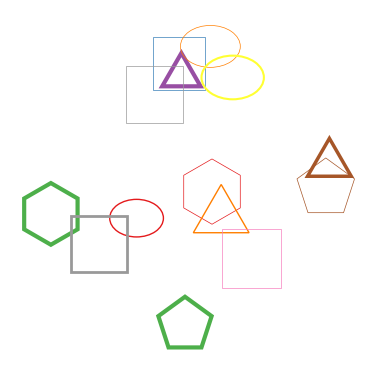[{"shape": "hexagon", "thickness": 0.5, "radius": 0.42, "center": [0.551, 0.502]}, {"shape": "oval", "thickness": 1, "radius": 0.35, "center": [0.355, 0.433]}, {"shape": "square", "thickness": 0.5, "radius": 0.34, "center": [0.466, 0.835]}, {"shape": "hexagon", "thickness": 3, "radius": 0.4, "center": [0.132, 0.444]}, {"shape": "pentagon", "thickness": 3, "radius": 0.36, "center": [0.481, 0.156]}, {"shape": "triangle", "thickness": 3, "radius": 0.29, "center": [0.471, 0.805]}, {"shape": "triangle", "thickness": 1, "radius": 0.42, "center": [0.575, 0.437]}, {"shape": "oval", "thickness": 0.5, "radius": 0.39, "center": [0.546, 0.879]}, {"shape": "oval", "thickness": 1.5, "radius": 0.41, "center": [0.604, 0.799]}, {"shape": "pentagon", "thickness": 0.5, "radius": 0.39, "center": [0.846, 0.511]}, {"shape": "triangle", "thickness": 2.5, "radius": 0.33, "center": [0.856, 0.575]}, {"shape": "square", "thickness": 0.5, "radius": 0.39, "center": [0.653, 0.329]}, {"shape": "square", "thickness": 0.5, "radius": 0.37, "center": [0.4, 0.755]}, {"shape": "square", "thickness": 2, "radius": 0.36, "center": [0.257, 0.366]}]